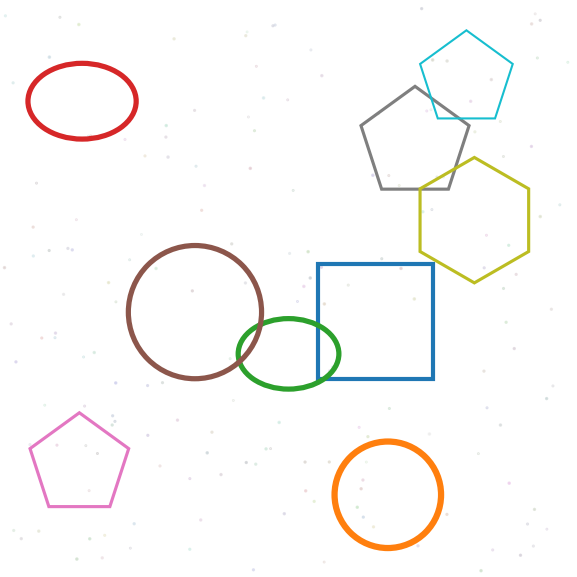[{"shape": "square", "thickness": 2, "radius": 0.5, "center": [0.65, 0.443]}, {"shape": "circle", "thickness": 3, "radius": 0.46, "center": [0.672, 0.142]}, {"shape": "oval", "thickness": 2.5, "radius": 0.44, "center": [0.5, 0.386]}, {"shape": "oval", "thickness": 2.5, "radius": 0.47, "center": [0.142, 0.824]}, {"shape": "circle", "thickness": 2.5, "radius": 0.58, "center": [0.338, 0.459]}, {"shape": "pentagon", "thickness": 1.5, "radius": 0.45, "center": [0.137, 0.195]}, {"shape": "pentagon", "thickness": 1.5, "radius": 0.49, "center": [0.719, 0.751]}, {"shape": "hexagon", "thickness": 1.5, "radius": 0.54, "center": [0.821, 0.618]}, {"shape": "pentagon", "thickness": 1, "radius": 0.42, "center": [0.808, 0.862]}]